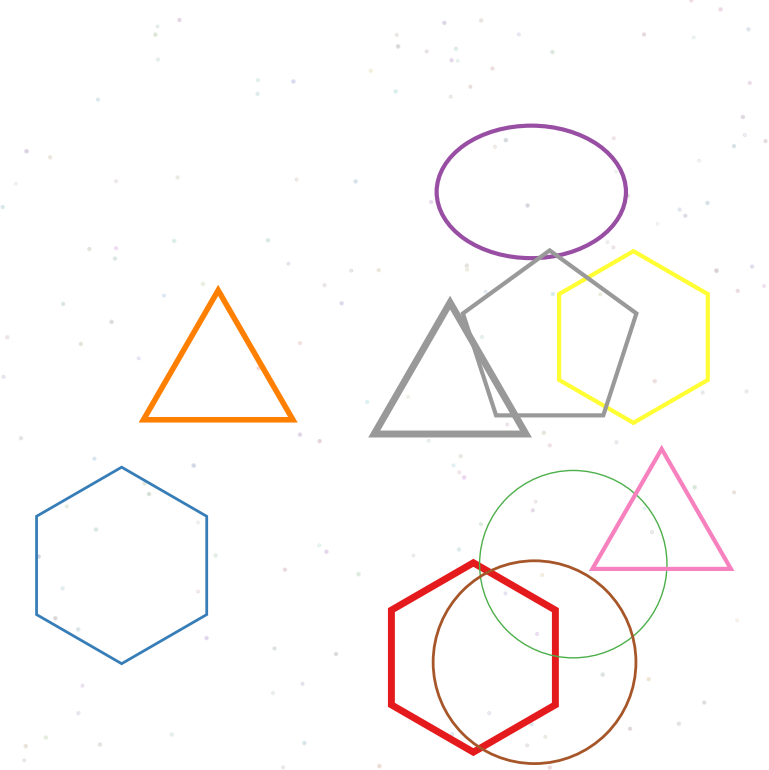[{"shape": "hexagon", "thickness": 2.5, "radius": 0.61, "center": [0.615, 0.146]}, {"shape": "hexagon", "thickness": 1, "radius": 0.64, "center": [0.158, 0.266]}, {"shape": "circle", "thickness": 0.5, "radius": 0.61, "center": [0.745, 0.267]}, {"shape": "oval", "thickness": 1.5, "radius": 0.61, "center": [0.69, 0.751]}, {"shape": "triangle", "thickness": 2, "radius": 0.56, "center": [0.283, 0.511]}, {"shape": "hexagon", "thickness": 1.5, "radius": 0.56, "center": [0.823, 0.562]}, {"shape": "circle", "thickness": 1, "radius": 0.66, "center": [0.694, 0.14]}, {"shape": "triangle", "thickness": 1.5, "radius": 0.52, "center": [0.859, 0.313]}, {"shape": "triangle", "thickness": 2.5, "radius": 0.57, "center": [0.585, 0.493]}, {"shape": "pentagon", "thickness": 1.5, "radius": 0.59, "center": [0.714, 0.556]}]